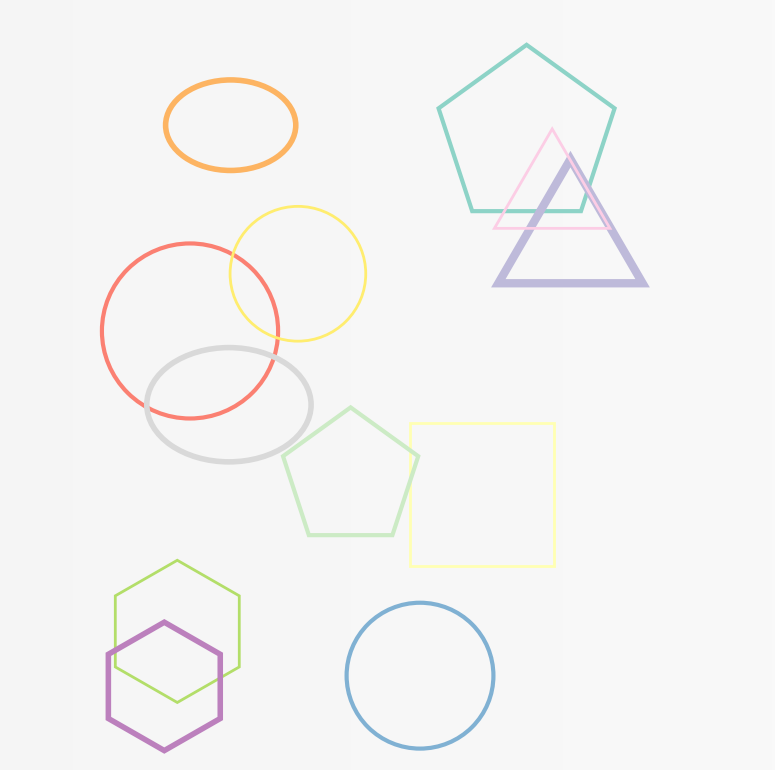[{"shape": "pentagon", "thickness": 1.5, "radius": 0.6, "center": [0.679, 0.822]}, {"shape": "square", "thickness": 1, "radius": 0.46, "center": [0.622, 0.358]}, {"shape": "triangle", "thickness": 3, "radius": 0.54, "center": [0.736, 0.686]}, {"shape": "circle", "thickness": 1.5, "radius": 0.57, "center": [0.245, 0.57]}, {"shape": "circle", "thickness": 1.5, "radius": 0.47, "center": [0.542, 0.123]}, {"shape": "oval", "thickness": 2, "radius": 0.42, "center": [0.298, 0.837]}, {"shape": "hexagon", "thickness": 1, "radius": 0.46, "center": [0.229, 0.18]}, {"shape": "triangle", "thickness": 1, "radius": 0.43, "center": [0.713, 0.746]}, {"shape": "oval", "thickness": 2, "radius": 0.53, "center": [0.295, 0.474]}, {"shape": "hexagon", "thickness": 2, "radius": 0.42, "center": [0.212, 0.109]}, {"shape": "pentagon", "thickness": 1.5, "radius": 0.46, "center": [0.452, 0.379]}, {"shape": "circle", "thickness": 1, "radius": 0.44, "center": [0.384, 0.644]}]